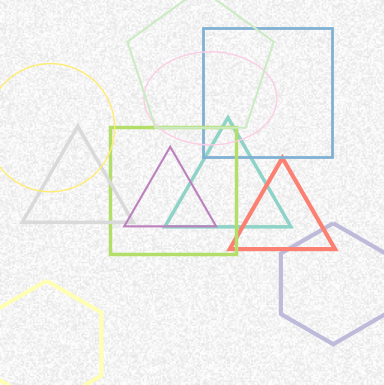[{"shape": "triangle", "thickness": 2.5, "radius": 0.95, "center": [0.592, 0.505]}, {"shape": "hexagon", "thickness": 3, "radius": 0.82, "center": [0.121, 0.106]}, {"shape": "hexagon", "thickness": 3, "radius": 0.79, "center": [0.866, 0.263]}, {"shape": "triangle", "thickness": 3, "radius": 0.79, "center": [0.733, 0.432]}, {"shape": "square", "thickness": 2, "radius": 0.83, "center": [0.695, 0.759]}, {"shape": "square", "thickness": 2.5, "radius": 0.82, "center": [0.448, 0.505]}, {"shape": "oval", "thickness": 1, "radius": 0.86, "center": [0.547, 0.744]}, {"shape": "triangle", "thickness": 2.5, "radius": 0.83, "center": [0.202, 0.506]}, {"shape": "triangle", "thickness": 1.5, "radius": 0.69, "center": [0.442, 0.481]}, {"shape": "pentagon", "thickness": 1.5, "radius": 1.0, "center": [0.521, 0.83]}, {"shape": "circle", "thickness": 1, "radius": 0.83, "center": [0.131, 0.668]}]